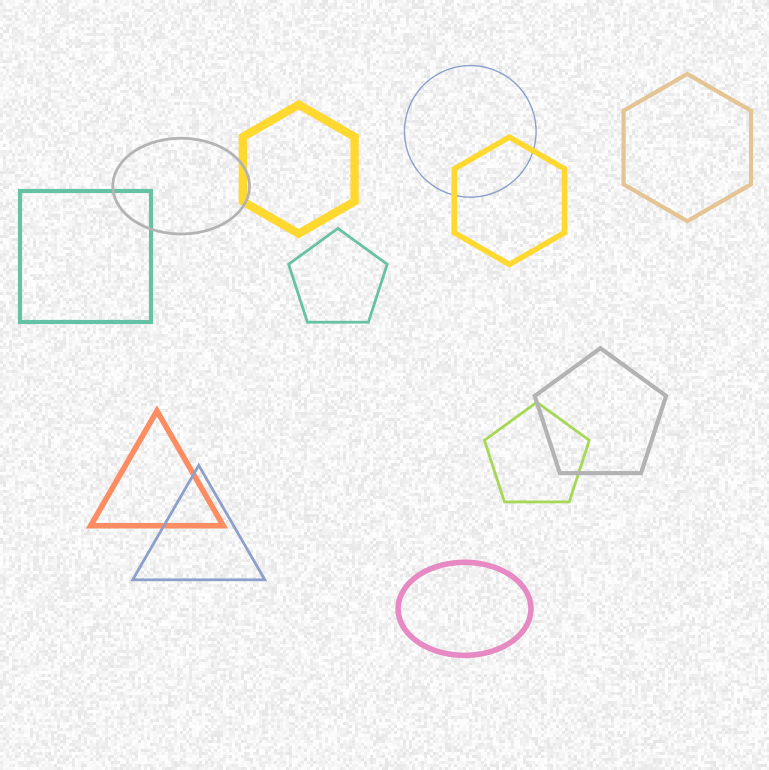[{"shape": "square", "thickness": 1.5, "radius": 0.43, "center": [0.111, 0.667]}, {"shape": "pentagon", "thickness": 1, "radius": 0.34, "center": [0.439, 0.636]}, {"shape": "triangle", "thickness": 2, "radius": 0.5, "center": [0.204, 0.367]}, {"shape": "triangle", "thickness": 1, "radius": 0.5, "center": [0.258, 0.297]}, {"shape": "circle", "thickness": 0.5, "radius": 0.43, "center": [0.611, 0.829]}, {"shape": "oval", "thickness": 2, "radius": 0.43, "center": [0.603, 0.209]}, {"shape": "pentagon", "thickness": 1, "radius": 0.36, "center": [0.697, 0.406]}, {"shape": "hexagon", "thickness": 3, "radius": 0.42, "center": [0.388, 0.78]}, {"shape": "hexagon", "thickness": 2, "radius": 0.41, "center": [0.662, 0.739]}, {"shape": "hexagon", "thickness": 1.5, "radius": 0.48, "center": [0.893, 0.808]}, {"shape": "pentagon", "thickness": 1.5, "radius": 0.45, "center": [0.78, 0.458]}, {"shape": "oval", "thickness": 1, "radius": 0.44, "center": [0.235, 0.758]}]